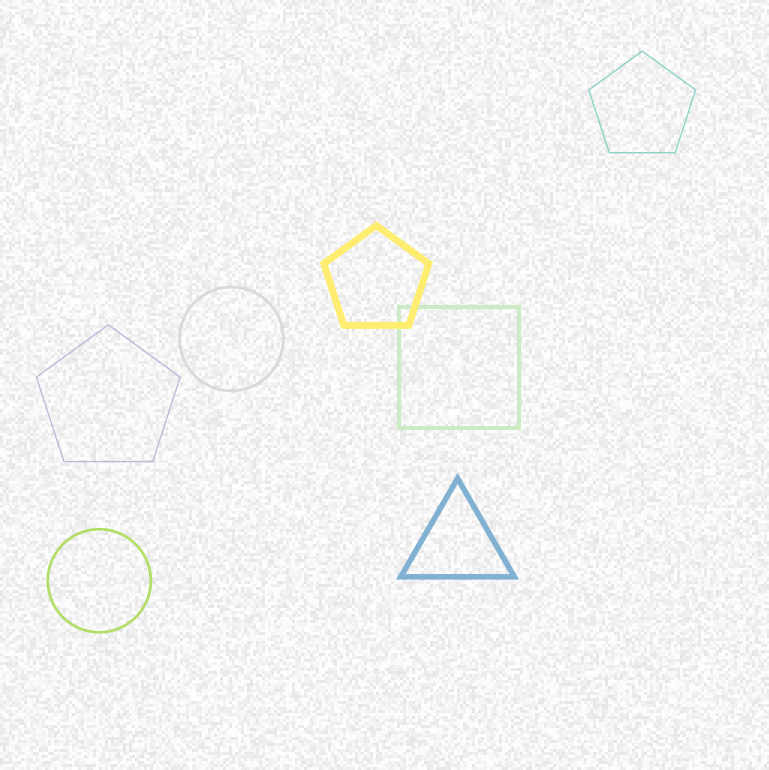[{"shape": "pentagon", "thickness": 0.5, "radius": 0.36, "center": [0.834, 0.861]}, {"shape": "pentagon", "thickness": 0.5, "radius": 0.49, "center": [0.141, 0.48]}, {"shape": "triangle", "thickness": 2, "radius": 0.43, "center": [0.594, 0.293]}, {"shape": "circle", "thickness": 1, "radius": 0.33, "center": [0.129, 0.246]}, {"shape": "circle", "thickness": 1, "radius": 0.34, "center": [0.301, 0.56]}, {"shape": "square", "thickness": 1.5, "radius": 0.39, "center": [0.596, 0.523]}, {"shape": "pentagon", "thickness": 2.5, "radius": 0.36, "center": [0.489, 0.635]}]